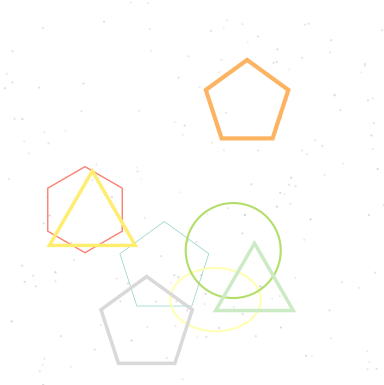[{"shape": "pentagon", "thickness": 0.5, "radius": 0.61, "center": [0.427, 0.303]}, {"shape": "oval", "thickness": 1.5, "radius": 0.59, "center": [0.56, 0.222]}, {"shape": "hexagon", "thickness": 1, "radius": 0.56, "center": [0.221, 0.455]}, {"shape": "pentagon", "thickness": 3, "radius": 0.56, "center": [0.642, 0.732]}, {"shape": "circle", "thickness": 1.5, "radius": 0.62, "center": [0.606, 0.349]}, {"shape": "pentagon", "thickness": 2.5, "radius": 0.62, "center": [0.381, 0.157]}, {"shape": "triangle", "thickness": 2.5, "radius": 0.58, "center": [0.661, 0.252]}, {"shape": "triangle", "thickness": 2.5, "radius": 0.64, "center": [0.24, 0.427]}]